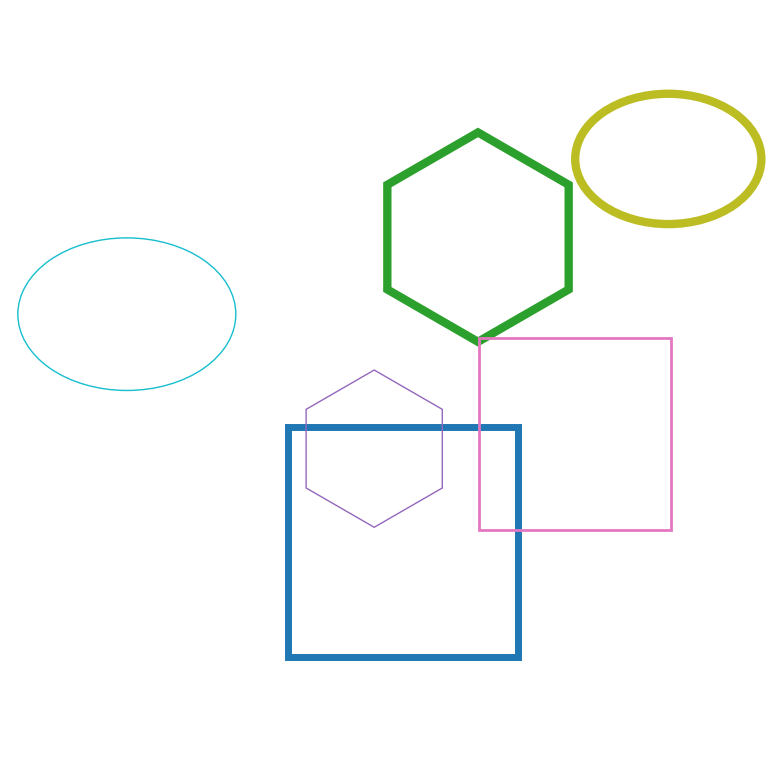[{"shape": "square", "thickness": 2.5, "radius": 0.75, "center": [0.523, 0.296]}, {"shape": "hexagon", "thickness": 3, "radius": 0.68, "center": [0.621, 0.692]}, {"shape": "hexagon", "thickness": 0.5, "radius": 0.51, "center": [0.486, 0.417]}, {"shape": "square", "thickness": 1, "radius": 0.62, "center": [0.747, 0.436]}, {"shape": "oval", "thickness": 3, "radius": 0.6, "center": [0.868, 0.794]}, {"shape": "oval", "thickness": 0.5, "radius": 0.71, "center": [0.165, 0.592]}]